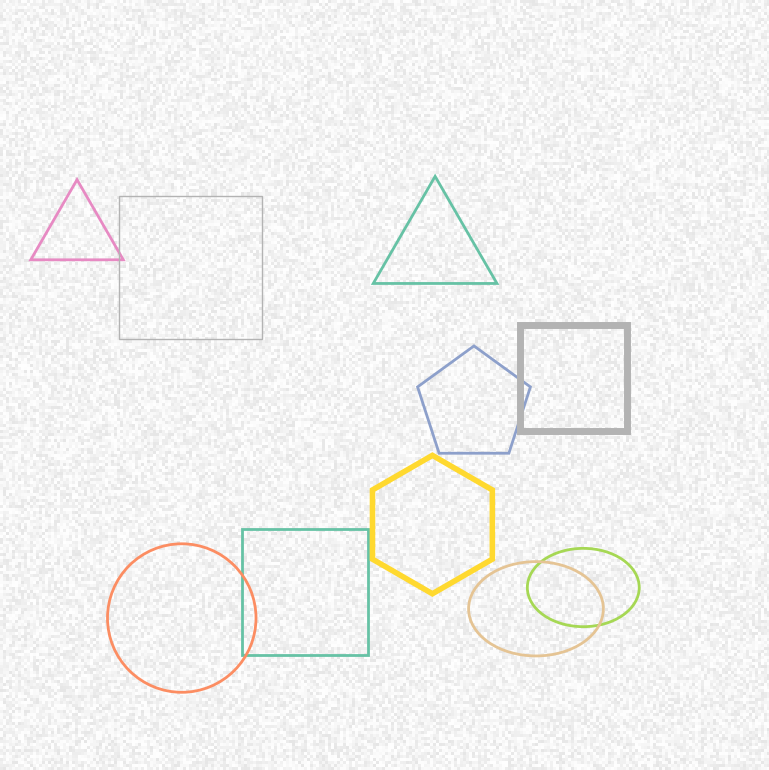[{"shape": "square", "thickness": 1, "radius": 0.41, "center": [0.396, 0.231]}, {"shape": "triangle", "thickness": 1, "radius": 0.46, "center": [0.565, 0.678]}, {"shape": "circle", "thickness": 1, "radius": 0.48, "center": [0.236, 0.197]}, {"shape": "pentagon", "thickness": 1, "radius": 0.39, "center": [0.616, 0.474]}, {"shape": "triangle", "thickness": 1, "radius": 0.35, "center": [0.1, 0.697]}, {"shape": "oval", "thickness": 1, "radius": 0.36, "center": [0.758, 0.237]}, {"shape": "hexagon", "thickness": 2, "radius": 0.45, "center": [0.562, 0.319]}, {"shape": "oval", "thickness": 1, "radius": 0.44, "center": [0.696, 0.209]}, {"shape": "square", "thickness": 0.5, "radius": 0.46, "center": [0.248, 0.653]}, {"shape": "square", "thickness": 2.5, "radius": 0.35, "center": [0.745, 0.509]}]